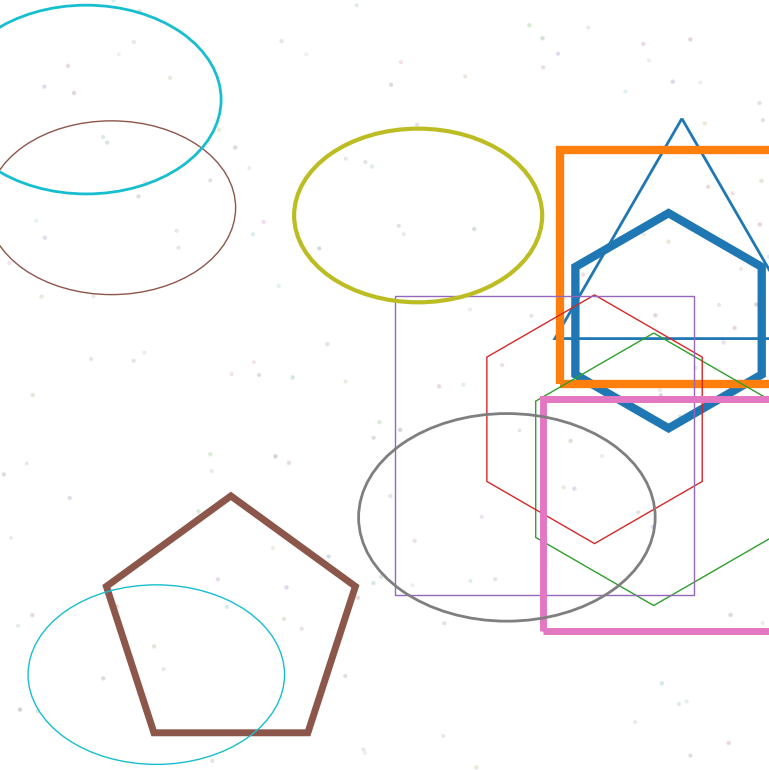[{"shape": "hexagon", "thickness": 3, "radius": 0.7, "center": [0.868, 0.583]}, {"shape": "triangle", "thickness": 1, "radius": 0.95, "center": [0.886, 0.656]}, {"shape": "square", "thickness": 3, "radius": 0.76, "center": [0.879, 0.653]}, {"shape": "hexagon", "thickness": 0.5, "radius": 0.88, "center": [0.849, 0.391]}, {"shape": "hexagon", "thickness": 0.5, "radius": 0.81, "center": [0.772, 0.456]}, {"shape": "square", "thickness": 0.5, "radius": 0.97, "center": [0.707, 0.421]}, {"shape": "pentagon", "thickness": 2.5, "radius": 0.85, "center": [0.3, 0.186]}, {"shape": "oval", "thickness": 0.5, "radius": 0.81, "center": [0.145, 0.73]}, {"shape": "square", "thickness": 2.5, "radius": 0.75, "center": [0.856, 0.331]}, {"shape": "oval", "thickness": 1, "radius": 0.96, "center": [0.658, 0.328]}, {"shape": "oval", "thickness": 1.5, "radius": 0.81, "center": [0.543, 0.72]}, {"shape": "oval", "thickness": 1, "radius": 0.88, "center": [0.112, 0.871]}, {"shape": "oval", "thickness": 0.5, "radius": 0.83, "center": [0.203, 0.124]}]